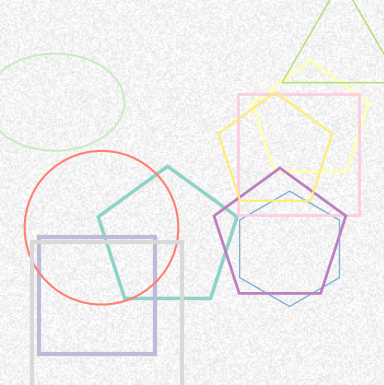[{"shape": "pentagon", "thickness": 2.5, "radius": 0.95, "center": [0.435, 0.378]}, {"shape": "pentagon", "thickness": 2, "radius": 0.8, "center": [0.807, 0.684]}, {"shape": "square", "thickness": 3, "radius": 0.76, "center": [0.252, 0.233]}, {"shape": "circle", "thickness": 1.5, "radius": 1.0, "center": [0.264, 0.409]}, {"shape": "hexagon", "thickness": 1, "radius": 0.75, "center": [0.752, 0.354]}, {"shape": "triangle", "thickness": 1, "radius": 0.89, "center": [0.886, 0.874]}, {"shape": "square", "thickness": 2, "radius": 0.79, "center": [0.775, 0.598]}, {"shape": "square", "thickness": 3, "radius": 0.97, "center": [0.277, 0.177]}, {"shape": "pentagon", "thickness": 2, "radius": 0.9, "center": [0.727, 0.384]}, {"shape": "oval", "thickness": 1.5, "radius": 0.9, "center": [0.143, 0.735]}, {"shape": "pentagon", "thickness": 1.5, "radius": 0.78, "center": [0.715, 0.605]}]